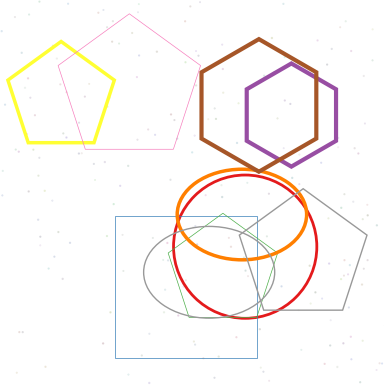[{"shape": "circle", "thickness": 2, "radius": 0.93, "center": [0.637, 0.359]}, {"shape": "square", "thickness": 0.5, "radius": 0.92, "center": [0.482, 0.256]}, {"shape": "pentagon", "thickness": 0.5, "radius": 0.75, "center": [0.579, 0.297]}, {"shape": "hexagon", "thickness": 3, "radius": 0.67, "center": [0.757, 0.701]}, {"shape": "oval", "thickness": 2.5, "radius": 0.84, "center": [0.628, 0.443]}, {"shape": "pentagon", "thickness": 2.5, "radius": 0.73, "center": [0.159, 0.747]}, {"shape": "hexagon", "thickness": 3, "radius": 0.86, "center": [0.673, 0.726]}, {"shape": "pentagon", "thickness": 0.5, "radius": 0.97, "center": [0.336, 0.77]}, {"shape": "pentagon", "thickness": 1, "radius": 0.87, "center": [0.787, 0.335]}, {"shape": "oval", "thickness": 1, "radius": 0.85, "center": [0.543, 0.293]}]